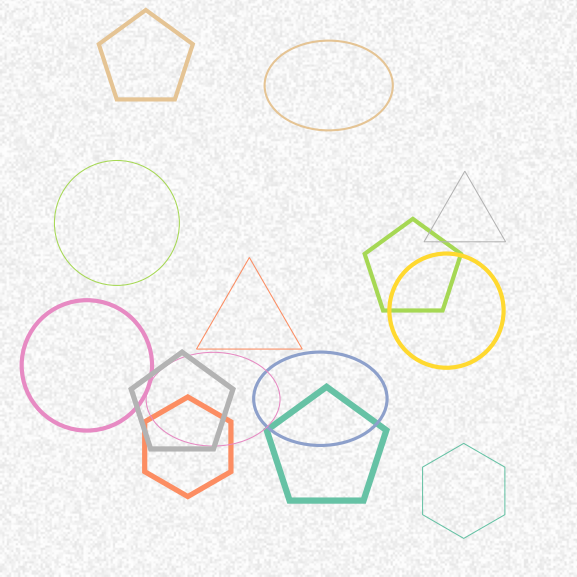[{"shape": "hexagon", "thickness": 0.5, "radius": 0.41, "center": [0.803, 0.149]}, {"shape": "pentagon", "thickness": 3, "radius": 0.54, "center": [0.565, 0.22]}, {"shape": "hexagon", "thickness": 2.5, "radius": 0.43, "center": [0.325, 0.226]}, {"shape": "triangle", "thickness": 0.5, "radius": 0.53, "center": [0.432, 0.448]}, {"shape": "oval", "thickness": 1.5, "radius": 0.58, "center": [0.555, 0.309]}, {"shape": "circle", "thickness": 2, "radius": 0.56, "center": [0.15, 0.366]}, {"shape": "oval", "thickness": 0.5, "radius": 0.58, "center": [0.369, 0.308]}, {"shape": "circle", "thickness": 0.5, "radius": 0.54, "center": [0.202, 0.613]}, {"shape": "pentagon", "thickness": 2, "radius": 0.44, "center": [0.715, 0.532]}, {"shape": "circle", "thickness": 2, "radius": 0.49, "center": [0.773, 0.461]}, {"shape": "oval", "thickness": 1, "radius": 0.56, "center": [0.569, 0.851]}, {"shape": "pentagon", "thickness": 2, "radius": 0.43, "center": [0.252, 0.896]}, {"shape": "pentagon", "thickness": 2.5, "radius": 0.46, "center": [0.315, 0.297]}, {"shape": "triangle", "thickness": 0.5, "radius": 0.41, "center": [0.805, 0.621]}]